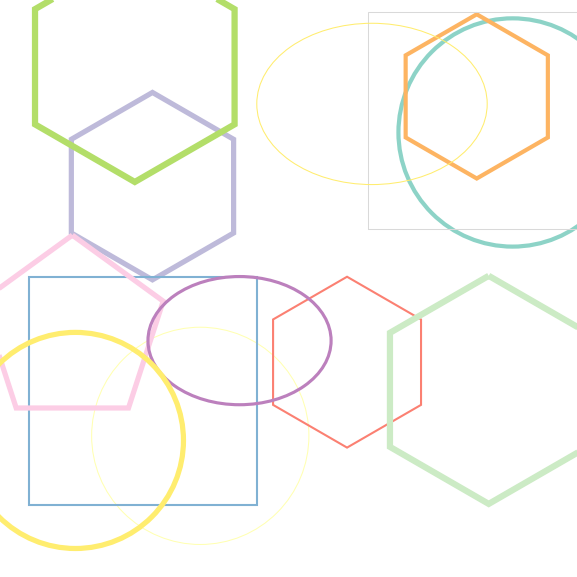[{"shape": "circle", "thickness": 2, "radius": 0.99, "center": [0.888, 0.77]}, {"shape": "circle", "thickness": 0.5, "radius": 0.94, "center": [0.347, 0.244]}, {"shape": "hexagon", "thickness": 2.5, "radius": 0.81, "center": [0.264, 0.677]}, {"shape": "hexagon", "thickness": 1, "radius": 0.74, "center": [0.601, 0.372]}, {"shape": "square", "thickness": 1, "radius": 0.98, "center": [0.248, 0.322]}, {"shape": "hexagon", "thickness": 2, "radius": 0.71, "center": [0.826, 0.832]}, {"shape": "hexagon", "thickness": 3, "radius": 1.0, "center": [0.233, 0.884]}, {"shape": "pentagon", "thickness": 2.5, "radius": 0.83, "center": [0.125, 0.426]}, {"shape": "square", "thickness": 0.5, "radius": 0.94, "center": [0.824, 0.791]}, {"shape": "oval", "thickness": 1.5, "radius": 0.79, "center": [0.415, 0.409]}, {"shape": "hexagon", "thickness": 3, "radius": 0.99, "center": [0.846, 0.324]}, {"shape": "oval", "thickness": 0.5, "radius": 1.0, "center": [0.644, 0.819]}, {"shape": "circle", "thickness": 2.5, "radius": 0.94, "center": [0.131, 0.236]}]